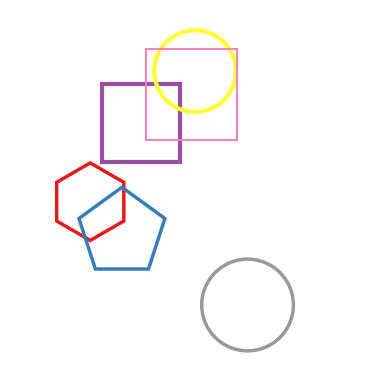[{"shape": "hexagon", "thickness": 2.5, "radius": 0.5, "center": [0.234, 0.476]}, {"shape": "pentagon", "thickness": 2.5, "radius": 0.59, "center": [0.317, 0.396]}, {"shape": "square", "thickness": 3, "radius": 0.5, "center": [0.366, 0.68]}, {"shape": "circle", "thickness": 3, "radius": 0.53, "center": [0.507, 0.815]}, {"shape": "square", "thickness": 1.5, "radius": 0.59, "center": [0.497, 0.755]}, {"shape": "circle", "thickness": 2.5, "radius": 0.6, "center": [0.643, 0.208]}]